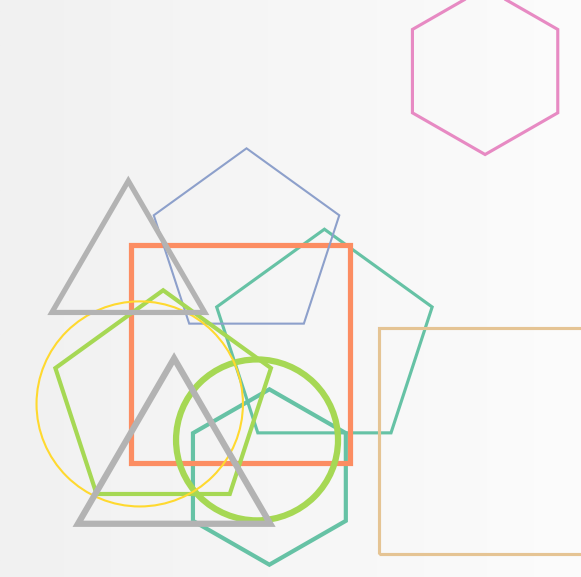[{"shape": "pentagon", "thickness": 1.5, "radius": 0.97, "center": [0.558, 0.407]}, {"shape": "hexagon", "thickness": 2, "radius": 0.76, "center": [0.463, 0.173]}, {"shape": "square", "thickness": 2.5, "radius": 0.94, "center": [0.414, 0.385]}, {"shape": "pentagon", "thickness": 1, "radius": 0.84, "center": [0.424, 0.574]}, {"shape": "hexagon", "thickness": 1.5, "radius": 0.72, "center": [0.835, 0.876]}, {"shape": "pentagon", "thickness": 2, "radius": 0.97, "center": [0.281, 0.301]}, {"shape": "circle", "thickness": 3, "radius": 0.7, "center": [0.442, 0.237]}, {"shape": "circle", "thickness": 1, "radius": 0.89, "center": [0.24, 0.3]}, {"shape": "square", "thickness": 1.5, "radius": 0.98, "center": [0.848, 0.235]}, {"shape": "triangle", "thickness": 3, "radius": 0.95, "center": [0.3, 0.188]}, {"shape": "triangle", "thickness": 2.5, "radius": 0.76, "center": [0.221, 0.534]}]